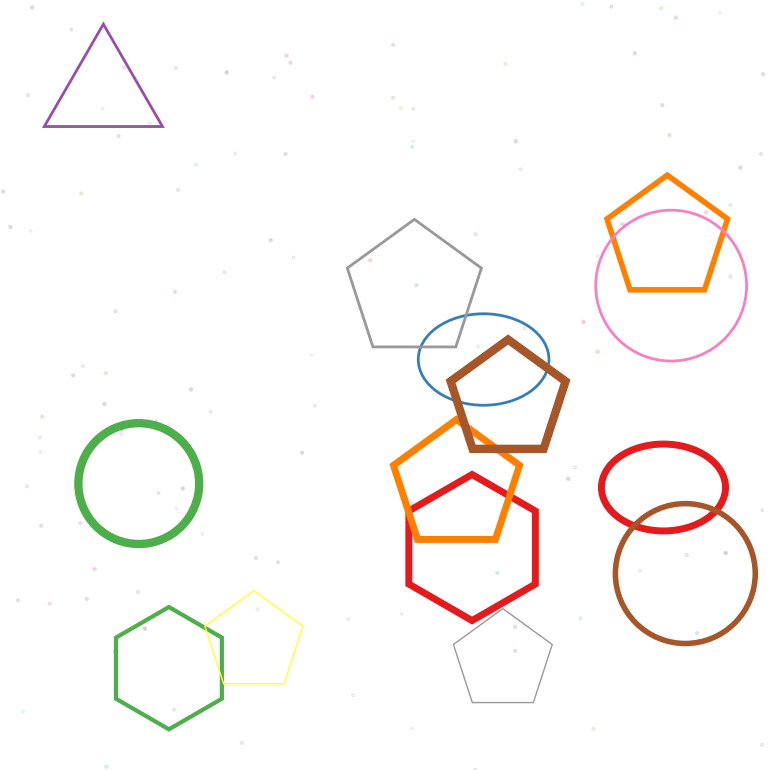[{"shape": "hexagon", "thickness": 2.5, "radius": 0.47, "center": [0.613, 0.289]}, {"shape": "oval", "thickness": 2.5, "radius": 0.4, "center": [0.862, 0.367]}, {"shape": "oval", "thickness": 1, "radius": 0.42, "center": [0.628, 0.533]}, {"shape": "hexagon", "thickness": 1.5, "radius": 0.4, "center": [0.219, 0.132]}, {"shape": "circle", "thickness": 3, "radius": 0.39, "center": [0.18, 0.372]}, {"shape": "triangle", "thickness": 1, "radius": 0.44, "center": [0.134, 0.88]}, {"shape": "pentagon", "thickness": 2.5, "radius": 0.43, "center": [0.593, 0.369]}, {"shape": "pentagon", "thickness": 2, "radius": 0.41, "center": [0.867, 0.69]}, {"shape": "pentagon", "thickness": 0.5, "radius": 0.33, "center": [0.33, 0.166]}, {"shape": "circle", "thickness": 2, "radius": 0.45, "center": [0.89, 0.255]}, {"shape": "pentagon", "thickness": 3, "radius": 0.39, "center": [0.66, 0.481]}, {"shape": "circle", "thickness": 1, "radius": 0.49, "center": [0.872, 0.629]}, {"shape": "pentagon", "thickness": 1, "radius": 0.46, "center": [0.538, 0.624]}, {"shape": "pentagon", "thickness": 0.5, "radius": 0.34, "center": [0.653, 0.142]}]